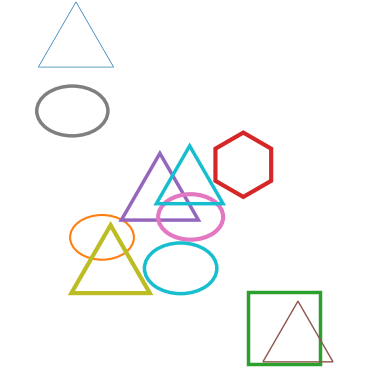[{"shape": "triangle", "thickness": 0.5, "radius": 0.56, "center": [0.197, 0.882]}, {"shape": "oval", "thickness": 1.5, "radius": 0.41, "center": [0.265, 0.383]}, {"shape": "square", "thickness": 2.5, "radius": 0.47, "center": [0.738, 0.147]}, {"shape": "hexagon", "thickness": 3, "radius": 0.42, "center": [0.632, 0.572]}, {"shape": "triangle", "thickness": 2.5, "radius": 0.58, "center": [0.415, 0.486]}, {"shape": "triangle", "thickness": 1, "radius": 0.53, "center": [0.774, 0.113]}, {"shape": "oval", "thickness": 3, "radius": 0.42, "center": [0.495, 0.437]}, {"shape": "oval", "thickness": 2.5, "radius": 0.46, "center": [0.188, 0.712]}, {"shape": "triangle", "thickness": 3, "radius": 0.59, "center": [0.287, 0.297]}, {"shape": "triangle", "thickness": 2.5, "radius": 0.5, "center": [0.493, 0.521]}, {"shape": "oval", "thickness": 2.5, "radius": 0.47, "center": [0.469, 0.303]}]